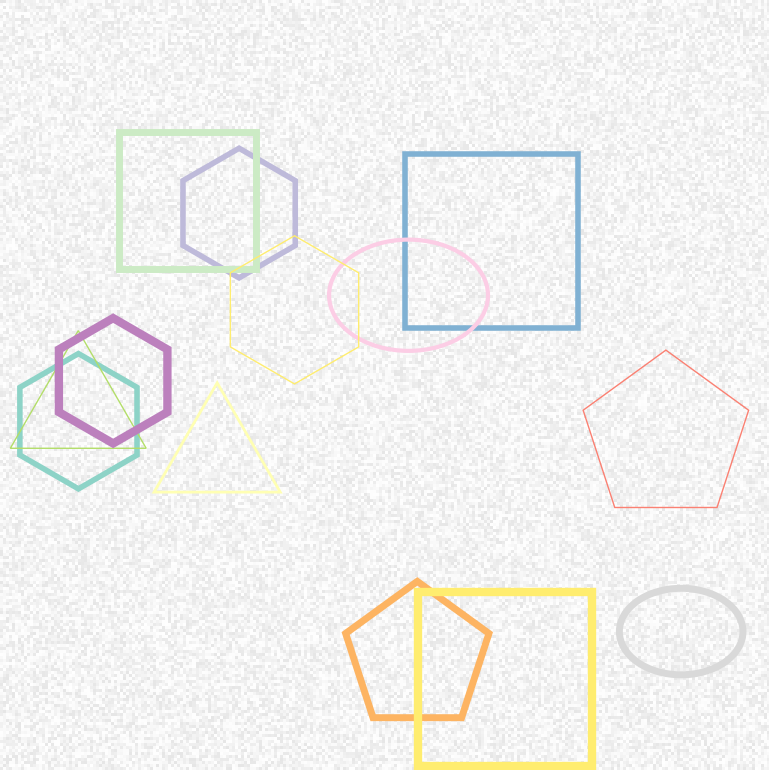[{"shape": "hexagon", "thickness": 2, "radius": 0.44, "center": [0.102, 0.453]}, {"shape": "triangle", "thickness": 1, "radius": 0.47, "center": [0.282, 0.408]}, {"shape": "hexagon", "thickness": 2, "radius": 0.42, "center": [0.311, 0.723]}, {"shape": "pentagon", "thickness": 0.5, "radius": 0.56, "center": [0.865, 0.432]}, {"shape": "square", "thickness": 2, "radius": 0.56, "center": [0.638, 0.687]}, {"shape": "pentagon", "thickness": 2.5, "radius": 0.49, "center": [0.542, 0.147]}, {"shape": "triangle", "thickness": 0.5, "radius": 0.51, "center": [0.102, 0.469]}, {"shape": "oval", "thickness": 1.5, "radius": 0.52, "center": [0.531, 0.617]}, {"shape": "oval", "thickness": 2.5, "radius": 0.4, "center": [0.885, 0.18]}, {"shape": "hexagon", "thickness": 3, "radius": 0.41, "center": [0.147, 0.505]}, {"shape": "square", "thickness": 2.5, "radius": 0.45, "center": [0.244, 0.74]}, {"shape": "square", "thickness": 3, "radius": 0.56, "center": [0.656, 0.118]}, {"shape": "hexagon", "thickness": 0.5, "radius": 0.48, "center": [0.382, 0.598]}]